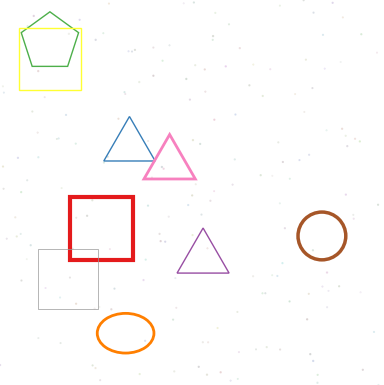[{"shape": "square", "thickness": 3, "radius": 0.41, "center": [0.263, 0.407]}, {"shape": "triangle", "thickness": 1, "radius": 0.39, "center": [0.336, 0.62]}, {"shape": "pentagon", "thickness": 1, "radius": 0.39, "center": [0.13, 0.891]}, {"shape": "triangle", "thickness": 1, "radius": 0.39, "center": [0.527, 0.33]}, {"shape": "oval", "thickness": 2, "radius": 0.37, "center": [0.326, 0.135]}, {"shape": "square", "thickness": 1, "radius": 0.4, "center": [0.129, 0.847]}, {"shape": "circle", "thickness": 2.5, "radius": 0.31, "center": [0.836, 0.387]}, {"shape": "triangle", "thickness": 2, "radius": 0.38, "center": [0.441, 0.574]}, {"shape": "square", "thickness": 0.5, "radius": 0.39, "center": [0.177, 0.275]}]